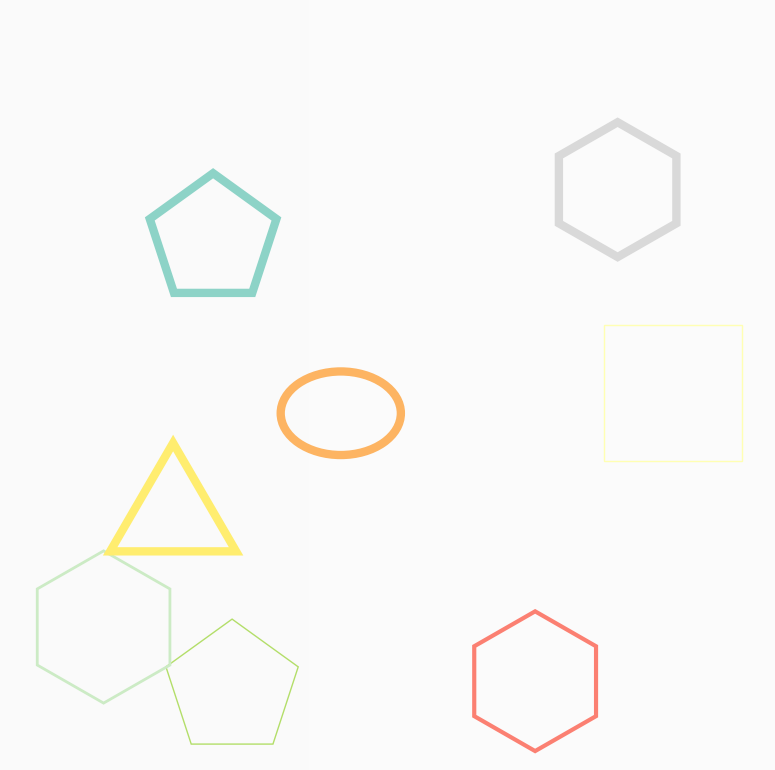[{"shape": "pentagon", "thickness": 3, "radius": 0.43, "center": [0.275, 0.689]}, {"shape": "square", "thickness": 0.5, "radius": 0.44, "center": [0.868, 0.49]}, {"shape": "hexagon", "thickness": 1.5, "radius": 0.45, "center": [0.69, 0.115]}, {"shape": "oval", "thickness": 3, "radius": 0.39, "center": [0.44, 0.463]}, {"shape": "pentagon", "thickness": 0.5, "radius": 0.45, "center": [0.299, 0.106]}, {"shape": "hexagon", "thickness": 3, "radius": 0.44, "center": [0.797, 0.754]}, {"shape": "hexagon", "thickness": 1, "radius": 0.49, "center": [0.134, 0.186]}, {"shape": "triangle", "thickness": 3, "radius": 0.47, "center": [0.223, 0.331]}]